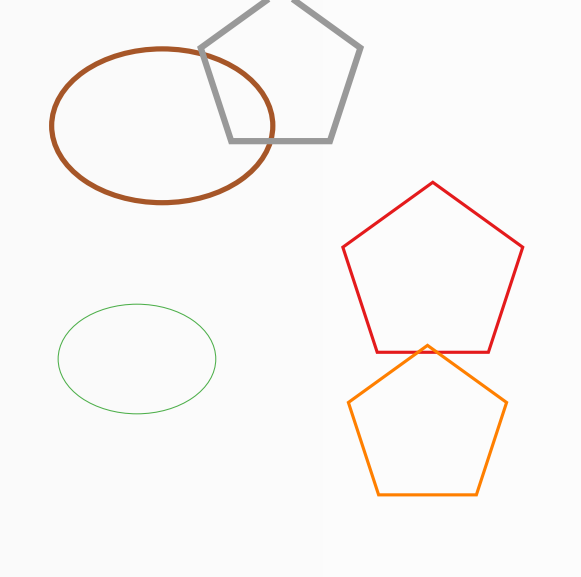[{"shape": "pentagon", "thickness": 1.5, "radius": 0.81, "center": [0.745, 0.521]}, {"shape": "oval", "thickness": 0.5, "radius": 0.68, "center": [0.236, 0.377]}, {"shape": "pentagon", "thickness": 1.5, "radius": 0.72, "center": [0.735, 0.258]}, {"shape": "oval", "thickness": 2.5, "radius": 0.95, "center": [0.279, 0.781]}, {"shape": "pentagon", "thickness": 3, "radius": 0.72, "center": [0.483, 0.872]}]